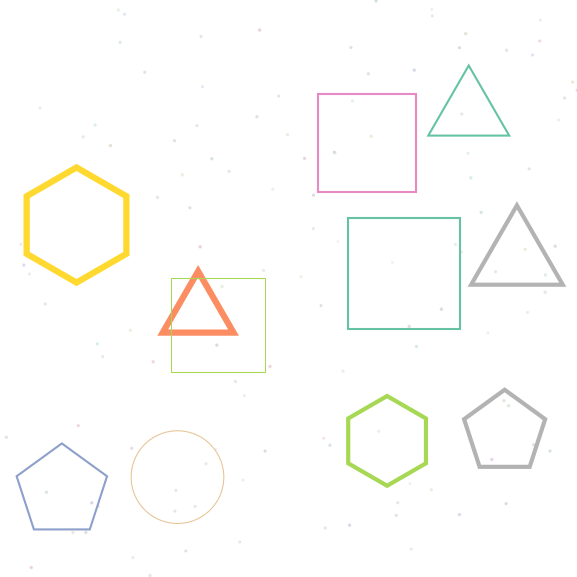[{"shape": "square", "thickness": 1, "radius": 0.48, "center": [0.7, 0.525]}, {"shape": "triangle", "thickness": 1, "radius": 0.4, "center": [0.812, 0.805]}, {"shape": "triangle", "thickness": 3, "radius": 0.35, "center": [0.343, 0.459]}, {"shape": "pentagon", "thickness": 1, "radius": 0.41, "center": [0.107, 0.149]}, {"shape": "square", "thickness": 1, "radius": 0.42, "center": [0.636, 0.752]}, {"shape": "hexagon", "thickness": 2, "radius": 0.39, "center": [0.67, 0.236]}, {"shape": "square", "thickness": 0.5, "radius": 0.4, "center": [0.377, 0.436]}, {"shape": "hexagon", "thickness": 3, "radius": 0.5, "center": [0.132, 0.609]}, {"shape": "circle", "thickness": 0.5, "radius": 0.4, "center": [0.307, 0.173]}, {"shape": "pentagon", "thickness": 2, "radius": 0.37, "center": [0.874, 0.25]}, {"shape": "triangle", "thickness": 2, "radius": 0.46, "center": [0.895, 0.552]}]